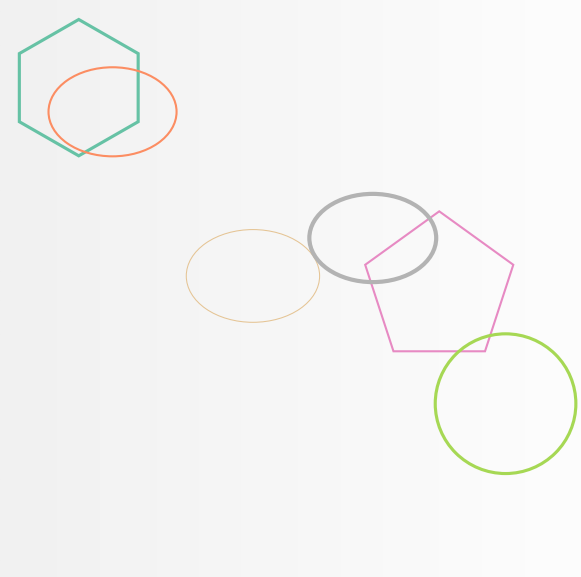[{"shape": "hexagon", "thickness": 1.5, "radius": 0.59, "center": [0.135, 0.847]}, {"shape": "oval", "thickness": 1, "radius": 0.55, "center": [0.194, 0.806]}, {"shape": "pentagon", "thickness": 1, "radius": 0.67, "center": [0.756, 0.499]}, {"shape": "circle", "thickness": 1.5, "radius": 0.6, "center": [0.87, 0.3]}, {"shape": "oval", "thickness": 0.5, "radius": 0.57, "center": [0.435, 0.521]}, {"shape": "oval", "thickness": 2, "radius": 0.55, "center": [0.641, 0.587]}]